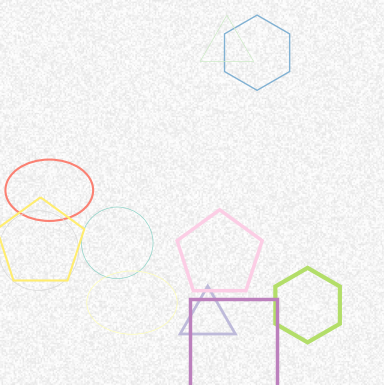[{"shape": "circle", "thickness": 0.5, "radius": 0.46, "center": [0.305, 0.369]}, {"shape": "oval", "thickness": 0.5, "radius": 0.59, "center": [0.343, 0.214]}, {"shape": "triangle", "thickness": 2, "radius": 0.41, "center": [0.54, 0.174]}, {"shape": "oval", "thickness": 1.5, "radius": 0.57, "center": [0.128, 0.506]}, {"shape": "hexagon", "thickness": 1, "radius": 0.49, "center": [0.668, 0.863]}, {"shape": "hexagon", "thickness": 3, "radius": 0.48, "center": [0.799, 0.208]}, {"shape": "pentagon", "thickness": 2.5, "radius": 0.58, "center": [0.57, 0.339]}, {"shape": "circle", "thickness": 0.5, "radius": 0.52, "center": [0.1, 0.349]}, {"shape": "square", "thickness": 2.5, "radius": 0.57, "center": [0.607, 0.109]}, {"shape": "triangle", "thickness": 0.5, "radius": 0.4, "center": [0.589, 0.88]}, {"shape": "pentagon", "thickness": 1.5, "radius": 0.6, "center": [0.105, 0.368]}]